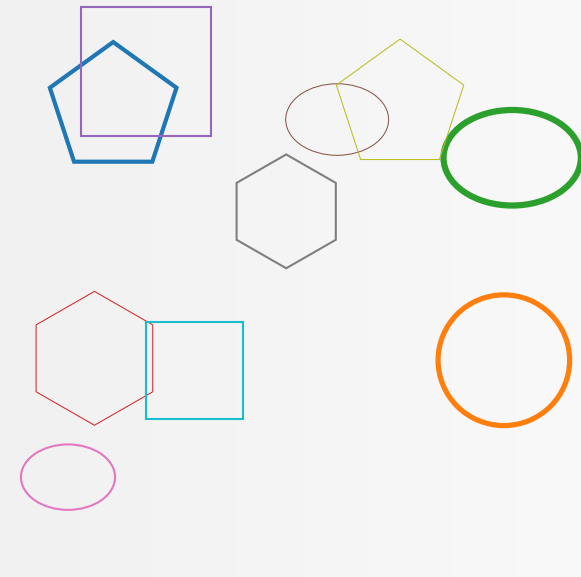[{"shape": "pentagon", "thickness": 2, "radius": 0.57, "center": [0.195, 0.812]}, {"shape": "circle", "thickness": 2.5, "radius": 0.57, "center": [0.867, 0.375]}, {"shape": "oval", "thickness": 3, "radius": 0.59, "center": [0.881, 0.726]}, {"shape": "hexagon", "thickness": 0.5, "radius": 0.58, "center": [0.162, 0.379]}, {"shape": "square", "thickness": 1, "radius": 0.56, "center": [0.252, 0.875]}, {"shape": "oval", "thickness": 0.5, "radius": 0.44, "center": [0.58, 0.792]}, {"shape": "oval", "thickness": 1, "radius": 0.4, "center": [0.117, 0.173]}, {"shape": "hexagon", "thickness": 1, "radius": 0.49, "center": [0.492, 0.633]}, {"shape": "pentagon", "thickness": 0.5, "radius": 0.58, "center": [0.688, 0.816]}, {"shape": "square", "thickness": 1, "radius": 0.42, "center": [0.334, 0.357]}]